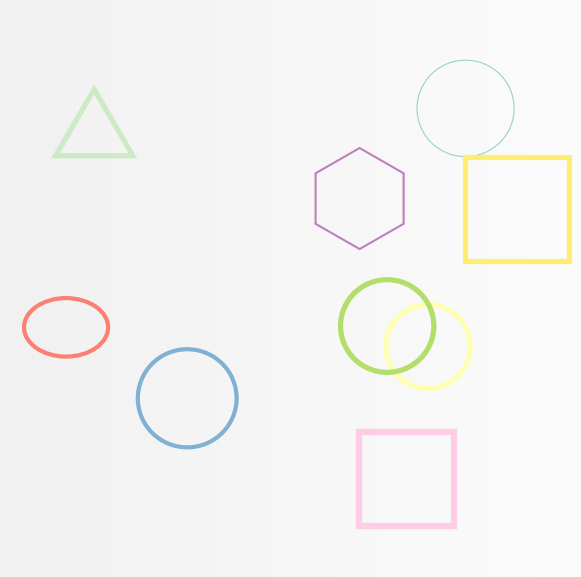[{"shape": "circle", "thickness": 0.5, "radius": 0.42, "center": [0.801, 0.811]}, {"shape": "circle", "thickness": 2.5, "radius": 0.36, "center": [0.736, 0.399]}, {"shape": "oval", "thickness": 2, "radius": 0.36, "center": [0.114, 0.432]}, {"shape": "circle", "thickness": 2, "radius": 0.42, "center": [0.322, 0.309]}, {"shape": "circle", "thickness": 2.5, "radius": 0.4, "center": [0.666, 0.435]}, {"shape": "square", "thickness": 3, "radius": 0.41, "center": [0.699, 0.17]}, {"shape": "hexagon", "thickness": 1, "radius": 0.44, "center": [0.619, 0.655]}, {"shape": "triangle", "thickness": 2.5, "radius": 0.38, "center": [0.162, 0.768]}, {"shape": "square", "thickness": 2.5, "radius": 0.45, "center": [0.889, 0.637]}]